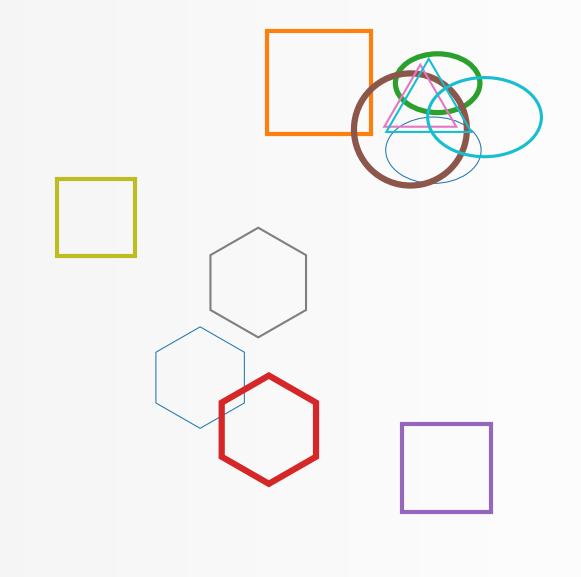[{"shape": "hexagon", "thickness": 0.5, "radius": 0.44, "center": [0.344, 0.345]}, {"shape": "oval", "thickness": 0.5, "radius": 0.41, "center": [0.746, 0.739]}, {"shape": "square", "thickness": 2, "radius": 0.45, "center": [0.548, 0.856]}, {"shape": "oval", "thickness": 2.5, "radius": 0.36, "center": [0.753, 0.855]}, {"shape": "hexagon", "thickness": 3, "radius": 0.47, "center": [0.463, 0.255]}, {"shape": "square", "thickness": 2, "radius": 0.38, "center": [0.768, 0.189]}, {"shape": "circle", "thickness": 3, "radius": 0.49, "center": [0.706, 0.775]}, {"shape": "triangle", "thickness": 1, "radius": 0.36, "center": [0.723, 0.815]}, {"shape": "hexagon", "thickness": 1, "radius": 0.47, "center": [0.444, 0.51]}, {"shape": "square", "thickness": 2, "radius": 0.33, "center": [0.165, 0.623]}, {"shape": "oval", "thickness": 1.5, "radius": 0.49, "center": [0.834, 0.796]}, {"shape": "triangle", "thickness": 1, "radius": 0.42, "center": [0.738, 0.813]}]